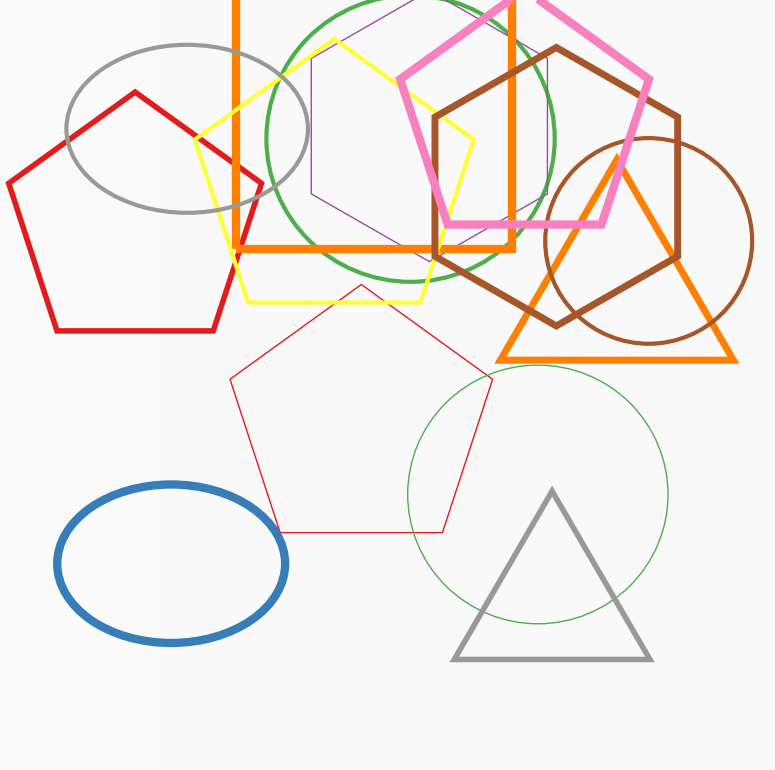[{"shape": "pentagon", "thickness": 0.5, "radius": 0.89, "center": [0.466, 0.452]}, {"shape": "pentagon", "thickness": 2, "radius": 0.86, "center": [0.174, 0.709]}, {"shape": "oval", "thickness": 3, "radius": 0.74, "center": [0.221, 0.268]}, {"shape": "circle", "thickness": 0.5, "radius": 0.84, "center": [0.694, 0.358]}, {"shape": "circle", "thickness": 1.5, "radius": 0.93, "center": [0.53, 0.82]}, {"shape": "hexagon", "thickness": 0.5, "radius": 0.88, "center": [0.554, 0.836]}, {"shape": "square", "thickness": 3, "radius": 0.89, "center": [0.483, 0.856]}, {"shape": "triangle", "thickness": 2.5, "radius": 0.87, "center": [0.796, 0.619]}, {"shape": "pentagon", "thickness": 1.5, "radius": 0.95, "center": [0.431, 0.76]}, {"shape": "hexagon", "thickness": 2.5, "radius": 0.9, "center": [0.718, 0.757]}, {"shape": "circle", "thickness": 1.5, "radius": 0.67, "center": [0.837, 0.687]}, {"shape": "pentagon", "thickness": 3, "radius": 0.84, "center": [0.677, 0.845]}, {"shape": "triangle", "thickness": 2, "radius": 0.73, "center": [0.712, 0.216]}, {"shape": "oval", "thickness": 1.5, "radius": 0.78, "center": [0.242, 0.833]}]